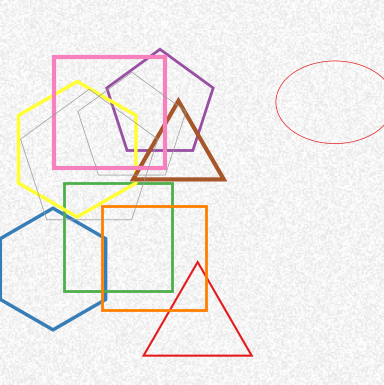[{"shape": "oval", "thickness": 0.5, "radius": 0.77, "center": [0.87, 0.734]}, {"shape": "triangle", "thickness": 1.5, "radius": 0.81, "center": [0.513, 0.157]}, {"shape": "hexagon", "thickness": 2.5, "radius": 0.79, "center": [0.138, 0.301]}, {"shape": "square", "thickness": 2, "radius": 0.7, "center": [0.306, 0.385]}, {"shape": "pentagon", "thickness": 2, "radius": 0.73, "center": [0.416, 0.727]}, {"shape": "square", "thickness": 2, "radius": 0.68, "center": [0.4, 0.33]}, {"shape": "hexagon", "thickness": 2.5, "radius": 0.88, "center": [0.2, 0.612]}, {"shape": "triangle", "thickness": 3, "radius": 0.68, "center": [0.463, 0.602]}, {"shape": "square", "thickness": 3, "radius": 0.72, "center": [0.284, 0.707]}, {"shape": "pentagon", "thickness": 0.5, "radius": 0.74, "center": [0.343, 0.665]}, {"shape": "pentagon", "thickness": 0.5, "radius": 0.94, "center": [0.232, 0.581]}]